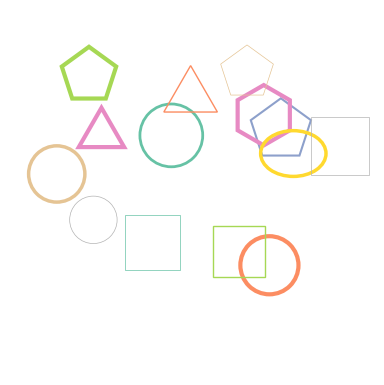[{"shape": "square", "thickness": 0.5, "radius": 0.36, "center": [0.396, 0.369]}, {"shape": "circle", "thickness": 2, "radius": 0.41, "center": [0.445, 0.648]}, {"shape": "circle", "thickness": 3, "radius": 0.38, "center": [0.7, 0.311]}, {"shape": "triangle", "thickness": 1, "radius": 0.4, "center": [0.495, 0.749]}, {"shape": "pentagon", "thickness": 1.5, "radius": 0.41, "center": [0.73, 0.662]}, {"shape": "triangle", "thickness": 3, "radius": 0.34, "center": [0.264, 0.652]}, {"shape": "hexagon", "thickness": 3, "radius": 0.39, "center": [0.685, 0.701]}, {"shape": "pentagon", "thickness": 3, "radius": 0.37, "center": [0.231, 0.804]}, {"shape": "square", "thickness": 1, "radius": 0.34, "center": [0.62, 0.347]}, {"shape": "oval", "thickness": 2.5, "radius": 0.42, "center": [0.762, 0.601]}, {"shape": "circle", "thickness": 2.5, "radius": 0.37, "center": [0.147, 0.548]}, {"shape": "pentagon", "thickness": 0.5, "radius": 0.36, "center": [0.642, 0.811]}, {"shape": "square", "thickness": 0.5, "radius": 0.38, "center": [0.884, 0.621]}, {"shape": "circle", "thickness": 0.5, "radius": 0.31, "center": [0.243, 0.429]}]